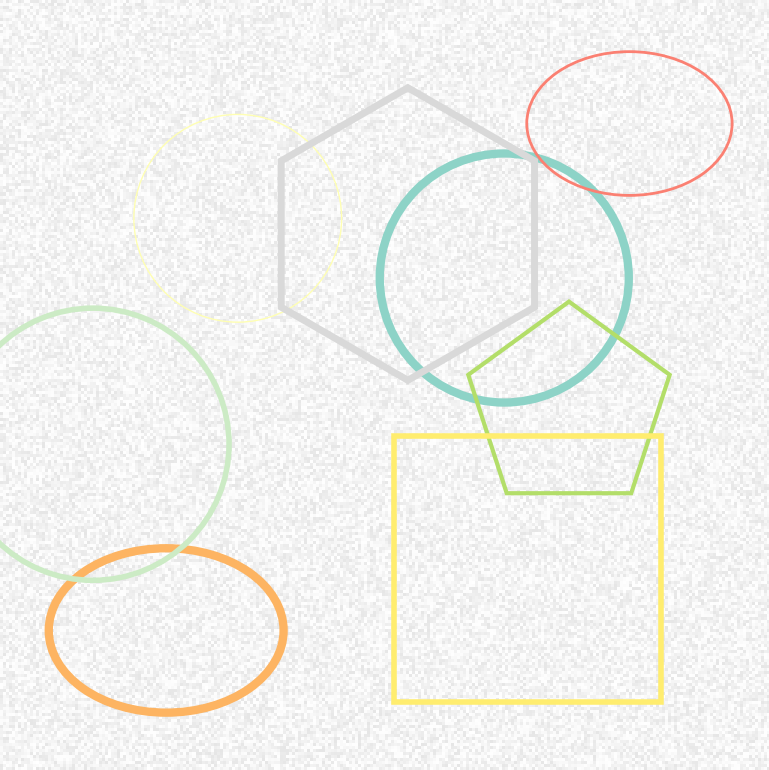[{"shape": "circle", "thickness": 3, "radius": 0.81, "center": [0.655, 0.639]}, {"shape": "circle", "thickness": 0.5, "radius": 0.67, "center": [0.309, 0.717]}, {"shape": "oval", "thickness": 1, "radius": 0.67, "center": [0.817, 0.84]}, {"shape": "oval", "thickness": 3, "radius": 0.76, "center": [0.216, 0.181]}, {"shape": "pentagon", "thickness": 1.5, "radius": 0.69, "center": [0.739, 0.471]}, {"shape": "hexagon", "thickness": 2.5, "radius": 0.95, "center": [0.53, 0.696]}, {"shape": "circle", "thickness": 2, "radius": 0.88, "center": [0.121, 0.423]}, {"shape": "square", "thickness": 2, "radius": 0.87, "center": [0.685, 0.261]}]